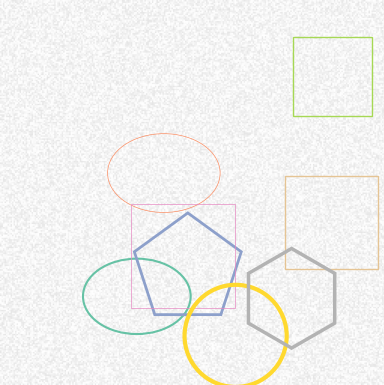[{"shape": "oval", "thickness": 1.5, "radius": 0.7, "center": [0.355, 0.23]}, {"shape": "oval", "thickness": 0.5, "radius": 0.73, "center": [0.426, 0.55]}, {"shape": "pentagon", "thickness": 2, "radius": 0.73, "center": [0.488, 0.301]}, {"shape": "square", "thickness": 0.5, "radius": 0.68, "center": [0.476, 0.335]}, {"shape": "square", "thickness": 1, "radius": 0.51, "center": [0.863, 0.802]}, {"shape": "circle", "thickness": 3, "radius": 0.66, "center": [0.612, 0.128]}, {"shape": "square", "thickness": 1, "radius": 0.6, "center": [0.86, 0.421]}, {"shape": "hexagon", "thickness": 2.5, "radius": 0.65, "center": [0.757, 0.225]}]